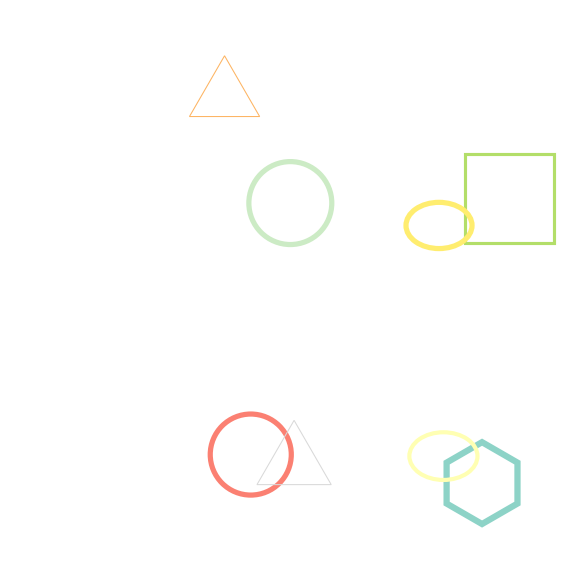[{"shape": "hexagon", "thickness": 3, "radius": 0.35, "center": [0.835, 0.163]}, {"shape": "oval", "thickness": 2, "radius": 0.29, "center": [0.768, 0.209]}, {"shape": "circle", "thickness": 2.5, "radius": 0.35, "center": [0.434, 0.212]}, {"shape": "triangle", "thickness": 0.5, "radius": 0.35, "center": [0.389, 0.832]}, {"shape": "square", "thickness": 1.5, "radius": 0.38, "center": [0.883, 0.656]}, {"shape": "triangle", "thickness": 0.5, "radius": 0.37, "center": [0.509, 0.197]}, {"shape": "circle", "thickness": 2.5, "radius": 0.36, "center": [0.503, 0.647]}, {"shape": "oval", "thickness": 2.5, "radius": 0.29, "center": [0.76, 0.609]}]